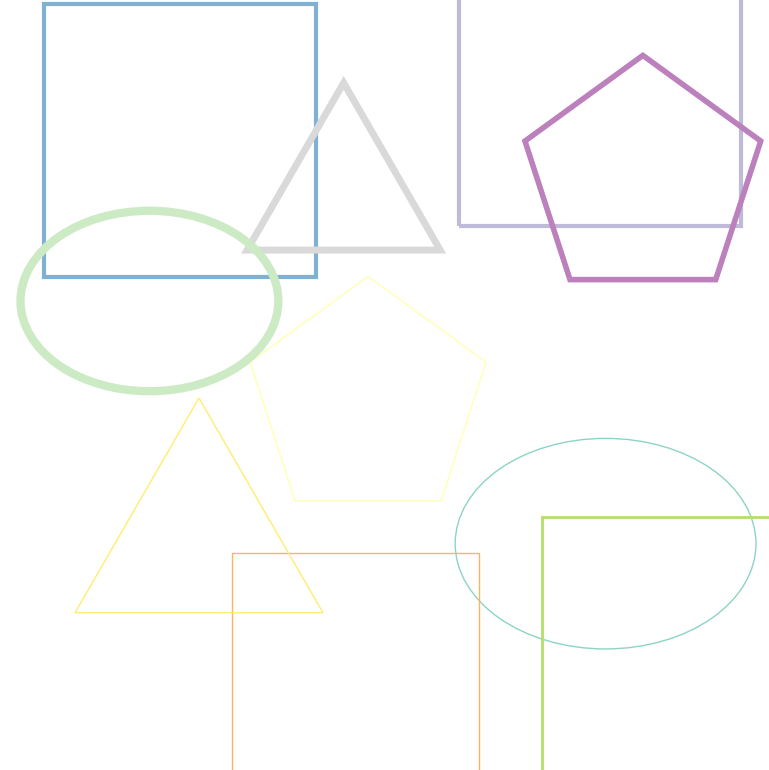[{"shape": "oval", "thickness": 0.5, "radius": 0.98, "center": [0.786, 0.294]}, {"shape": "pentagon", "thickness": 0.5, "radius": 0.81, "center": [0.478, 0.48]}, {"shape": "square", "thickness": 1.5, "radius": 0.91, "center": [0.78, 0.89]}, {"shape": "square", "thickness": 1.5, "radius": 0.88, "center": [0.233, 0.817]}, {"shape": "square", "thickness": 0.5, "radius": 0.8, "center": [0.462, 0.121]}, {"shape": "square", "thickness": 1, "radius": 0.83, "center": [0.87, 0.162]}, {"shape": "triangle", "thickness": 2.5, "radius": 0.72, "center": [0.446, 0.748]}, {"shape": "pentagon", "thickness": 2, "radius": 0.8, "center": [0.835, 0.767]}, {"shape": "oval", "thickness": 3, "radius": 0.84, "center": [0.194, 0.609]}, {"shape": "triangle", "thickness": 0.5, "radius": 0.93, "center": [0.258, 0.297]}]